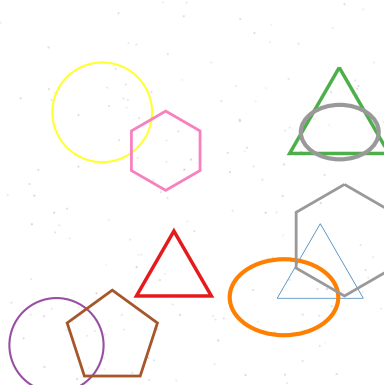[{"shape": "triangle", "thickness": 2.5, "radius": 0.56, "center": [0.452, 0.287]}, {"shape": "triangle", "thickness": 0.5, "radius": 0.65, "center": [0.832, 0.29]}, {"shape": "triangle", "thickness": 2.5, "radius": 0.74, "center": [0.881, 0.676]}, {"shape": "circle", "thickness": 1.5, "radius": 0.61, "center": [0.147, 0.104]}, {"shape": "oval", "thickness": 3, "radius": 0.71, "center": [0.738, 0.228]}, {"shape": "circle", "thickness": 1.5, "radius": 0.65, "center": [0.266, 0.708]}, {"shape": "pentagon", "thickness": 2, "radius": 0.62, "center": [0.292, 0.123]}, {"shape": "hexagon", "thickness": 2, "radius": 0.51, "center": [0.43, 0.608]}, {"shape": "oval", "thickness": 3, "radius": 0.51, "center": [0.883, 0.657]}, {"shape": "hexagon", "thickness": 2, "radius": 0.72, "center": [0.895, 0.376]}]